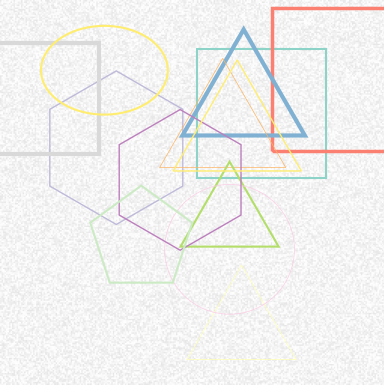[{"shape": "square", "thickness": 1.5, "radius": 0.84, "center": [0.679, 0.706]}, {"shape": "triangle", "thickness": 0.5, "radius": 0.82, "center": [0.627, 0.148]}, {"shape": "hexagon", "thickness": 1, "radius": 1.0, "center": [0.302, 0.616]}, {"shape": "square", "thickness": 2.5, "radius": 0.93, "center": [0.891, 0.793]}, {"shape": "triangle", "thickness": 3, "radius": 0.92, "center": [0.633, 0.74]}, {"shape": "triangle", "thickness": 0.5, "radius": 0.95, "center": [0.578, 0.659]}, {"shape": "triangle", "thickness": 1.5, "radius": 0.74, "center": [0.596, 0.433]}, {"shape": "circle", "thickness": 0.5, "radius": 0.84, "center": [0.596, 0.352]}, {"shape": "square", "thickness": 3, "radius": 0.72, "center": [0.111, 0.744]}, {"shape": "hexagon", "thickness": 1, "radius": 0.91, "center": [0.468, 0.533]}, {"shape": "pentagon", "thickness": 1.5, "radius": 0.7, "center": [0.367, 0.379]}, {"shape": "triangle", "thickness": 1, "radius": 0.96, "center": [0.616, 0.652]}, {"shape": "oval", "thickness": 1.5, "radius": 0.82, "center": [0.271, 0.818]}]